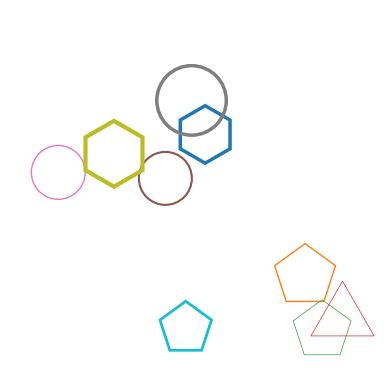[{"shape": "hexagon", "thickness": 2.5, "radius": 0.37, "center": [0.533, 0.651]}, {"shape": "pentagon", "thickness": 1, "radius": 0.42, "center": [0.792, 0.284]}, {"shape": "pentagon", "thickness": 0.5, "radius": 0.39, "center": [0.837, 0.142]}, {"shape": "triangle", "thickness": 0.5, "radius": 0.47, "center": [0.89, 0.175]}, {"shape": "circle", "thickness": 1.5, "radius": 0.34, "center": [0.43, 0.537]}, {"shape": "circle", "thickness": 1, "radius": 0.35, "center": [0.151, 0.552]}, {"shape": "circle", "thickness": 2.5, "radius": 0.45, "center": [0.498, 0.739]}, {"shape": "hexagon", "thickness": 3, "radius": 0.43, "center": [0.296, 0.601]}, {"shape": "pentagon", "thickness": 2, "radius": 0.35, "center": [0.482, 0.147]}]